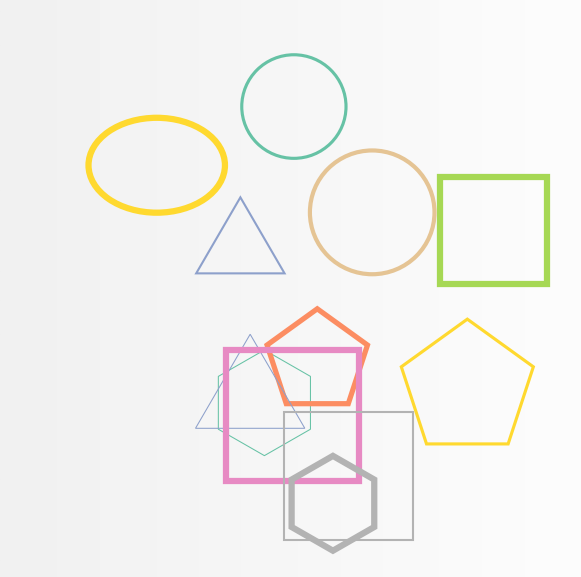[{"shape": "circle", "thickness": 1.5, "radius": 0.45, "center": [0.506, 0.815]}, {"shape": "hexagon", "thickness": 0.5, "radius": 0.46, "center": [0.455, 0.302]}, {"shape": "pentagon", "thickness": 2.5, "radius": 0.45, "center": [0.546, 0.374]}, {"shape": "triangle", "thickness": 1, "radius": 0.44, "center": [0.414, 0.57]}, {"shape": "triangle", "thickness": 0.5, "radius": 0.54, "center": [0.43, 0.312]}, {"shape": "square", "thickness": 3, "radius": 0.57, "center": [0.503, 0.28]}, {"shape": "square", "thickness": 3, "radius": 0.46, "center": [0.849, 0.6]}, {"shape": "oval", "thickness": 3, "radius": 0.59, "center": [0.27, 0.713]}, {"shape": "pentagon", "thickness": 1.5, "radius": 0.6, "center": [0.804, 0.327]}, {"shape": "circle", "thickness": 2, "radius": 0.54, "center": [0.64, 0.631]}, {"shape": "hexagon", "thickness": 3, "radius": 0.41, "center": [0.573, 0.128]}, {"shape": "square", "thickness": 1, "radius": 0.55, "center": [0.599, 0.175]}]